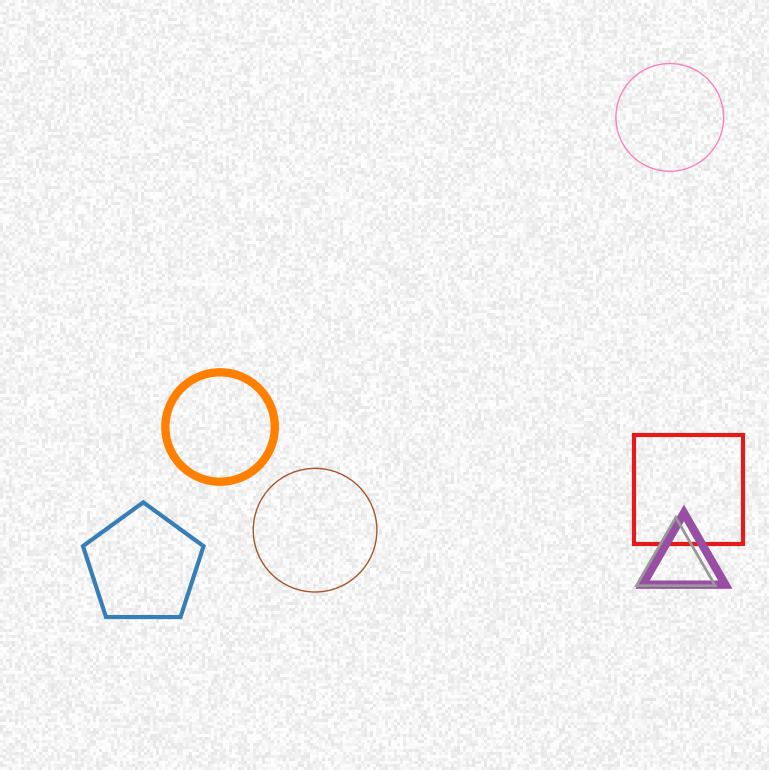[{"shape": "square", "thickness": 1.5, "radius": 0.36, "center": [0.894, 0.364]}, {"shape": "pentagon", "thickness": 1.5, "radius": 0.41, "center": [0.186, 0.265]}, {"shape": "triangle", "thickness": 3, "radius": 0.31, "center": [0.888, 0.272]}, {"shape": "circle", "thickness": 3, "radius": 0.36, "center": [0.286, 0.445]}, {"shape": "circle", "thickness": 0.5, "radius": 0.4, "center": [0.409, 0.311]}, {"shape": "circle", "thickness": 0.5, "radius": 0.35, "center": [0.87, 0.848]}, {"shape": "triangle", "thickness": 1, "radius": 0.3, "center": [0.878, 0.269]}]